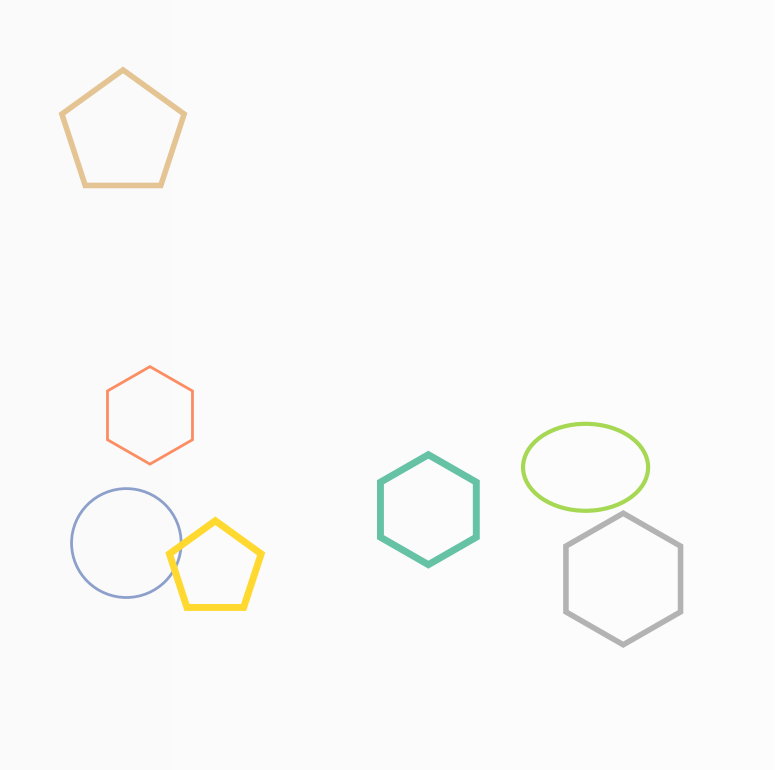[{"shape": "hexagon", "thickness": 2.5, "radius": 0.36, "center": [0.553, 0.338]}, {"shape": "hexagon", "thickness": 1, "radius": 0.32, "center": [0.194, 0.461]}, {"shape": "circle", "thickness": 1, "radius": 0.35, "center": [0.163, 0.295]}, {"shape": "oval", "thickness": 1.5, "radius": 0.4, "center": [0.756, 0.393]}, {"shape": "pentagon", "thickness": 2.5, "radius": 0.31, "center": [0.278, 0.261]}, {"shape": "pentagon", "thickness": 2, "radius": 0.41, "center": [0.159, 0.826]}, {"shape": "hexagon", "thickness": 2, "radius": 0.43, "center": [0.804, 0.248]}]